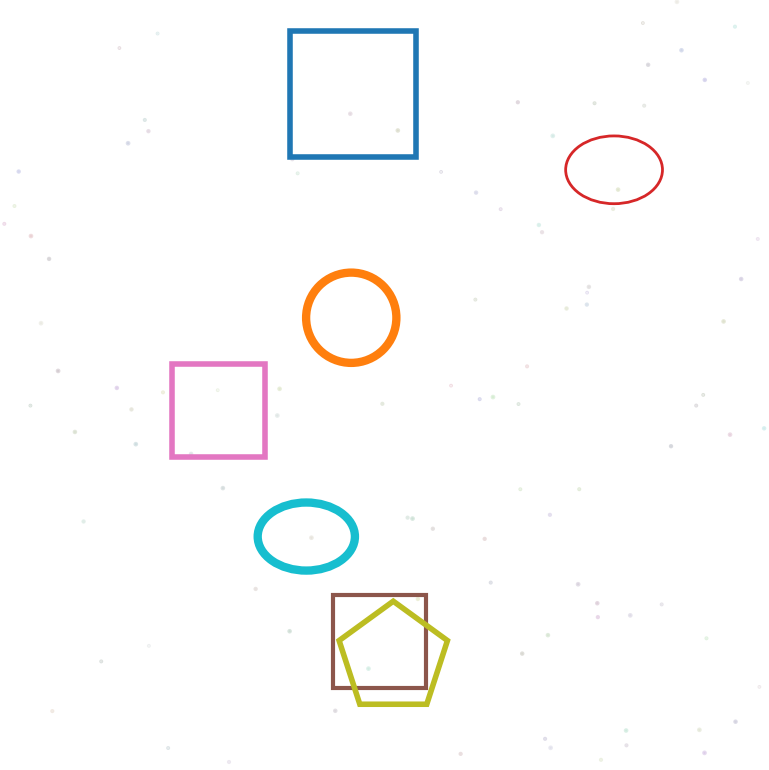[{"shape": "square", "thickness": 2, "radius": 0.41, "center": [0.459, 0.878]}, {"shape": "circle", "thickness": 3, "radius": 0.29, "center": [0.456, 0.587]}, {"shape": "oval", "thickness": 1, "radius": 0.31, "center": [0.797, 0.779]}, {"shape": "square", "thickness": 1.5, "radius": 0.3, "center": [0.493, 0.167]}, {"shape": "square", "thickness": 2, "radius": 0.3, "center": [0.283, 0.468]}, {"shape": "pentagon", "thickness": 2, "radius": 0.37, "center": [0.511, 0.145]}, {"shape": "oval", "thickness": 3, "radius": 0.32, "center": [0.398, 0.303]}]